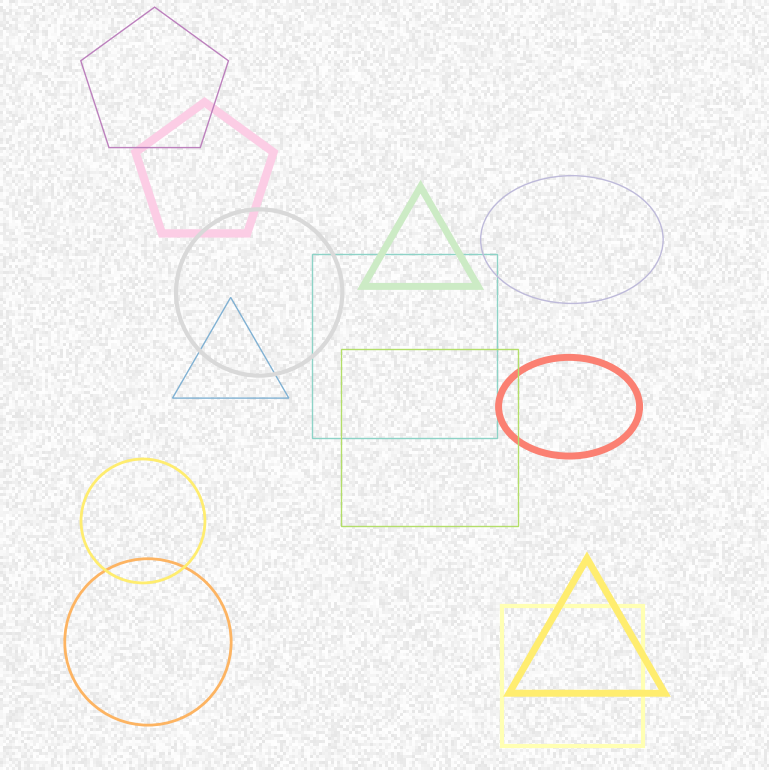[{"shape": "square", "thickness": 0.5, "radius": 0.6, "center": [0.525, 0.551]}, {"shape": "square", "thickness": 1.5, "radius": 0.46, "center": [0.744, 0.122]}, {"shape": "oval", "thickness": 0.5, "radius": 0.59, "center": [0.743, 0.689]}, {"shape": "oval", "thickness": 2.5, "radius": 0.46, "center": [0.739, 0.472]}, {"shape": "triangle", "thickness": 0.5, "radius": 0.44, "center": [0.3, 0.527]}, {"shape": "circle", "thickness": 1, "radius": 0.54, "center": [0.192, 0.166]}, {"shape": "square", "thickness": 0.5, "radius": 0.57, "center": [0.558, 0.431]}, {"shape": "pentagon", "thickness": 3, "radius": 0.47, "center": [0.266, 0.773]}, {"shape": "circle", "thickness": 1.5, "radius": 0.54, "center": [0.337, 0.62]}, {"shape": "pentagon", "thickness": 0.5, "radius": 0.5, "center": [0.201, 0.89]}, {"shape": "triangle", "thickness": 2.5, "radius": 0.43, "center": [0.546, 0.671]}, {"shape": "triangle", "thickness": 2.5, "radius": 0.58, "center": [0.762, 0.158]}, {"shape": "circle", "thickness": 1, "radius": 0.4, "center": [0.186, 0.323]}]